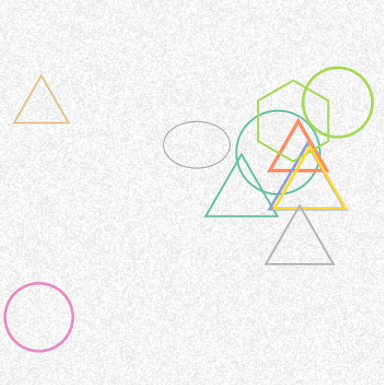[{"shape": "triangle", "thickness": 1.5, "radius": 0.54, "center": [0.627, 0.492]}, {"shape": "circle", "thickness": 1.5, "radius": 0.54, "center": [0.722, 0.604]}, {"shape": "triangle", "thickness": 2.5, "radius": 0.43, "center": [0.775, 0.6]}, {"shape": "triangle", "thickness": 2, "radius": 0.57, "center": [0.799, 0.514]}, {"shape": "circle", "thickness": 2, "radius": 0.44, "center": [0.101, 0.176]}, {"shape": "hexagon", "thickness": 1.5, "radius": 0.53, "center": [0.762, 0.686]}, {"shape": "circle", "thickness": 2, "radius": 0.45, "center": [0.877, 0.734]}, {"shape": "triangle", "thickness": 2, "radius": 0.53, "center": [0.805, 0.512]}, {"shape": "triangle", "thickness": 1.5, "radius": 0.41, "center": [0.107, 0.722]}, {"shape": "triangle", "thickness": 1.5, "radius": 0.51, "center": [0.778, 0.365]}, {"shape": "oval", "thickness": 1, "radius": 0.43, "center": [0.511, 0.624]}]